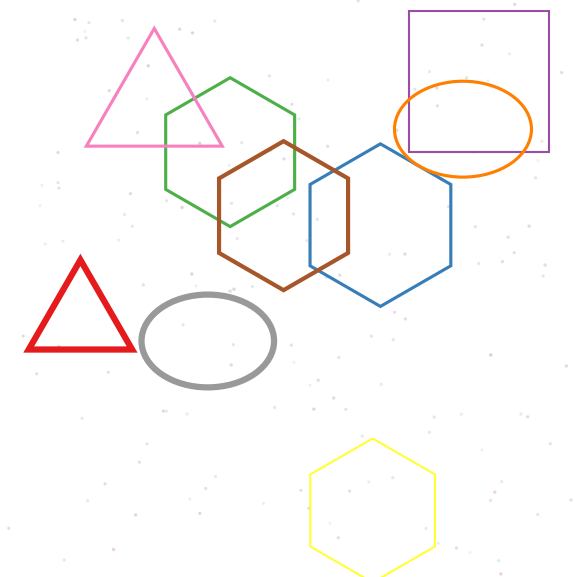[{"shape": "triangle", "thickness": 3, "radius": 0.52, "center": [0.139, 0.446]}, {"shape": "hexagon", "thickness": 1.5, "radius": 0.7, "center": [0.659, 0.609]}, {"shape": "hexagon", "thickness": 1.5, "radius": 0.64, "center": [0.399, 0.736]}, {"shape": "square", "thickness": 1, "radius": 0.61, "center": [0.83, 0.858]}, {"shape": "oval", "thickness": 1.5, "radius": 0.59, "center": [0.802, 0.775]}, {"shape": "hexagon", "thickness": 1, "radius": 0.62, "center": [0.645, 0.115]}, {"shape": "hexagon", "thickness": 2, "radius": 0.64, "center": [0.491, 0.626]}, {"shape": "triangle", "thickness": 1.5, "radius": 0.68, "center": [0.267, 0.814]}, {"shape": "oval", "thickness": 3, "radius": 0.57, "center": [0.36, 0.409]}]